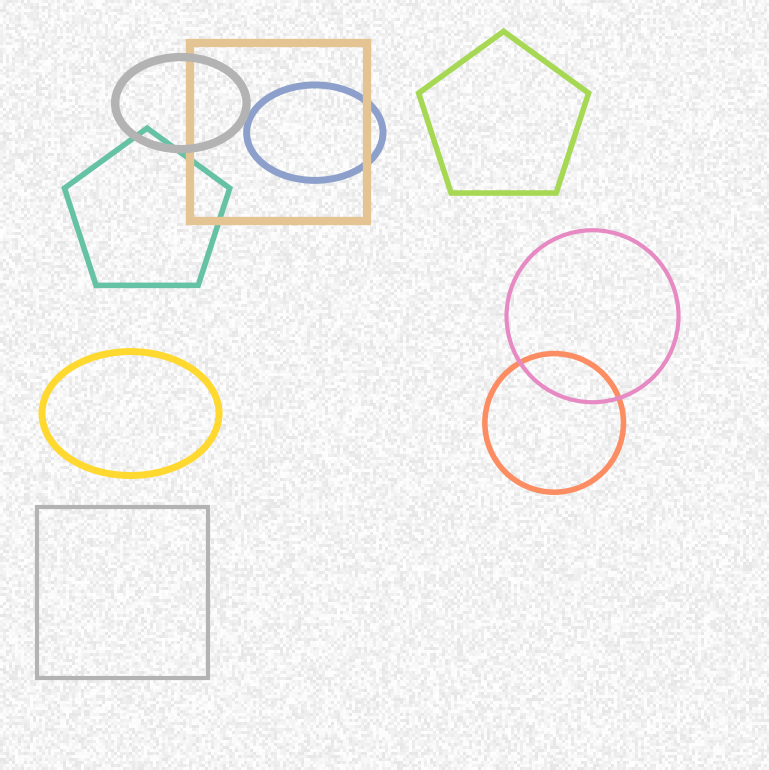[{"shape": "pentagon", "thickness": 2, "radius": 0.56, "center": [0.191, 0.721]}, {"shape": "circle", "thickness": 2, "radius": 0.45, "center": [0.72, 0.451]}, {"shape": "oval", "thickness": 2.5, "radius": 0.44, "center": [0.409, 0.828]}, {"shape": "circle", "thickness": 1.5, "radius": 0.56, "center": [0.77, 0.589]}, {"shape": "pentagon", "thickness": 2, "radius": 0.58, "center": [0.654, 0.843]}, {"shape": "oval", "thickness": 2.5, "radius": 0.57, "center": [0.17, 0.463]}, {"shape": "square", "thickness": 3, "radius": 0.58, "center": [0.362, 0.828]}, {"shape": "oval", "thickness": 3, "radius": 0.43, "center": [0.235, 0.866]}, {"shape": "square", "thickness": 1.5, "radius": 0.56, "center": [0.159, 0.23]}]